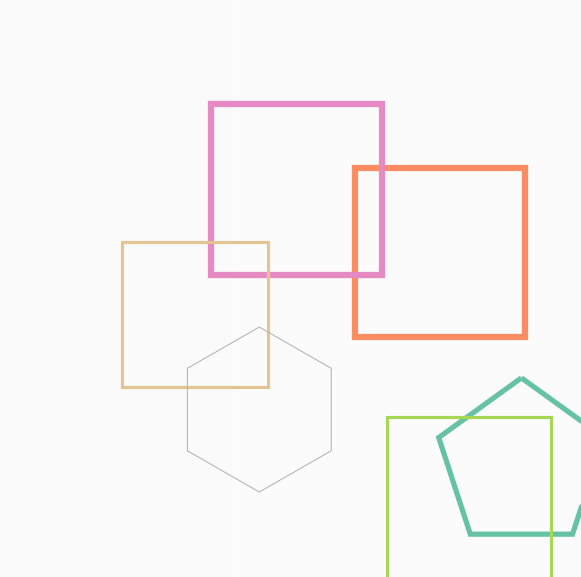[{"shape": "pentagon", "thickness": 2.5, "radius": 0.75, "center": [0.897, 0.195]}, {"shape": "square", "thickness": 3, "radius": 0.73, "center": [0.756, 0.563]}, {"shape": "square", "thickness": 3, "radius": 0.74, "center": [0.51, 0.671]}, {"shape": "square", "thickness": 1.5, "radius": 0.7, "center": [0.806, 0.136]}, {"shape": "square", "thickness": 1.5, "radius": 0.63, "center": [0.336, 0.455]}, {"shape": "hexagon", "thickness": 0.5, "radius": 0.71, "center": [0.446, 0.29]}]